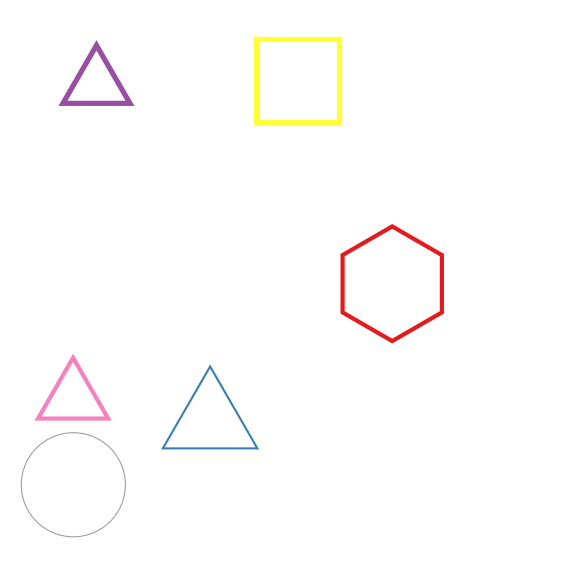[{"shape": "hexagon", "thickness": 2, "radius": 0.5, "center": [0.679, 0.508]}, {"shape": "triangle", "thickness": 1, "radius": 0.47, "center": [0.364, 0.27]}, {"shape": "triangle", "thickness": 2.5, "radius": 0.33, "center": [0.167, 0.854]}, {"shape": "square", "thickness": 2.5, "radius": 0.36, "center": [0.516, 0.86]}, {"shape": "triangle", "thickness": 2, "radius": 0.35, "center": [0.127, 0.309]}, {"shape": "circle", "thickness": 0.5, "radius": 0.45, "center": [0.127, 0.16]}]